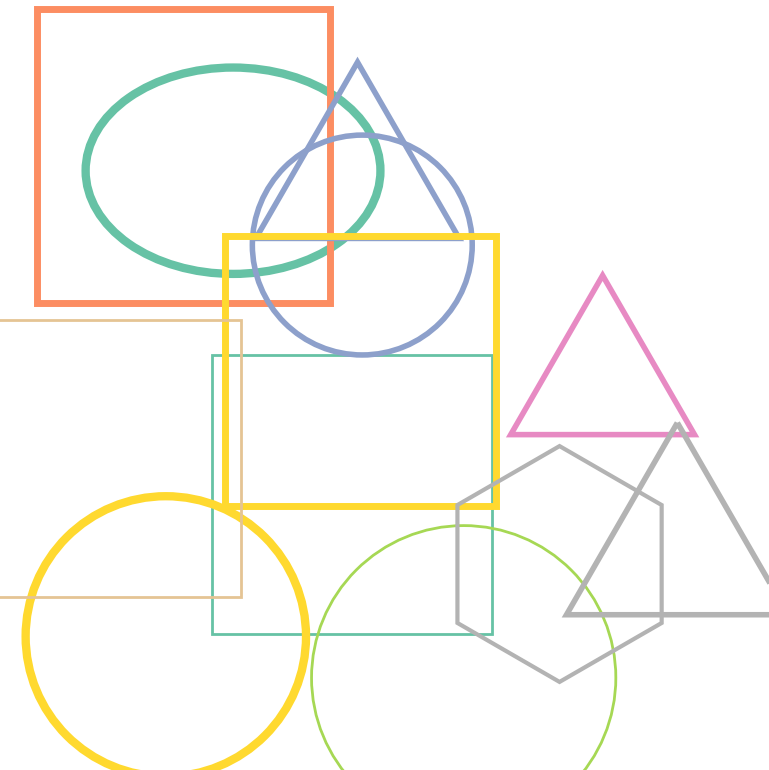[{"shape": "oval", "thickness": 3, "radius": 0.96, "center": [0.303, 0.778]}, {"shape": "square", "thickness": 1, "radius": 0.91, "center": [0.457, 0.358]}, {"shape": "square", "thickness": 2.5, "radius": 0.95, "center": [0.238, 0.797]}, {"shape": "circle", "thickness": 2, "radius": 0.71, "center": [0.47, 0.682]}, {"shape": "triangle", "thickness": 2, "radius": 0.76, "center": [0.464, 0.767]}, {"shape": "triangle", "thickness": 2, "radius": 0.69, "center": [0.783, 0.504]}, {"shape": "circle", "thickness": 1, "radius": 0.99, "center": [0.602, 0.12]}, {"shape": "square", "thickness": 2.5, "radius": 0.88, "center": [0.468, 0.518]}, {"shape": "circle", "thickness": 3, "radius": 0.91, "center": [0.215, 0.173]}, {"shape": "square", "thickness": 1, "radius": 0.9, "center": [0.133, 0.405]}, {"shape": "triangle", "thickness": 2, "radius": 0.83, "center": [0.88, 0.285]}, {"shape": "hexagon", "thickness": 1.5, "radius": 0.77, "center": [0.727, 0.268]}]